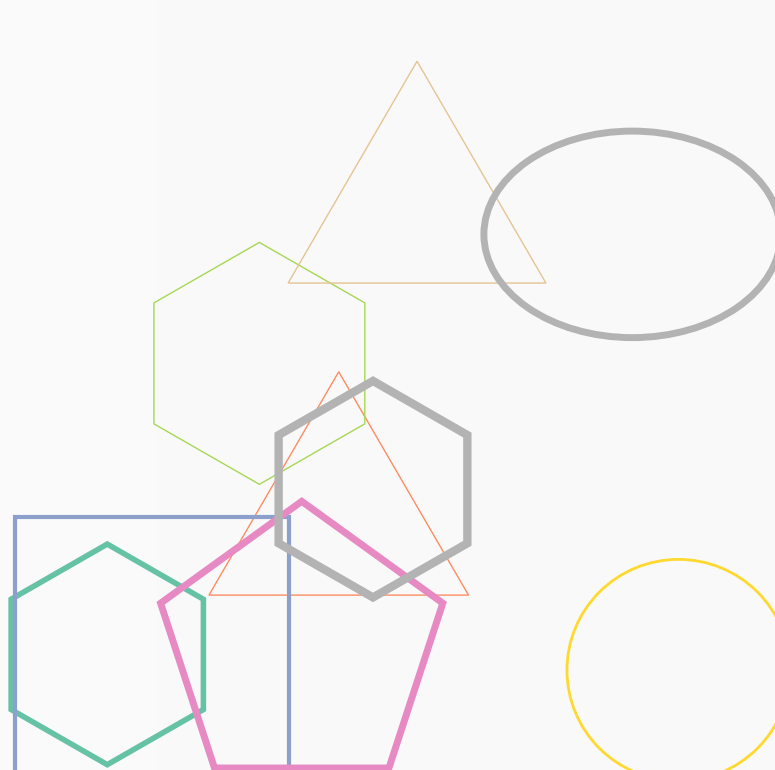[{"shape": "hexagon", "thickness": 2, "radius": 0.72, "center": [0.138, 0.15]}, {"shape": "triangle", "thickness": 0.5, "radius": 0.97, "center": [0.437, 0.324]}, {"shape": "square", "thickness": 1.5, "radius": 0.88, "center": [0.196, 0.152]}, {"shape": "pentagon", "thickness": 2.5, "radius": 0.96, "center": [0.389, 0.157]}, {"shape": "hexagon", "thickness": 0.5, "radius": 0.79, "center": [0.335, 0.528]}, {"shape": "circle", "thickness": 1, "radius": 0.72, "center": [0.875, 0.13]}, {"shape": "triangle", "thickness": 0.5, "radius": 0.96, "center": [0.538, 0.728]}, {"shape": "hexagon", "thickness": 3, "radius": 0.7, "center": [0.481, 0.365]}, {"shape": "oval", "thickness": 2.5, "radius": 0.96, "center": [0.816, 0.696]}]